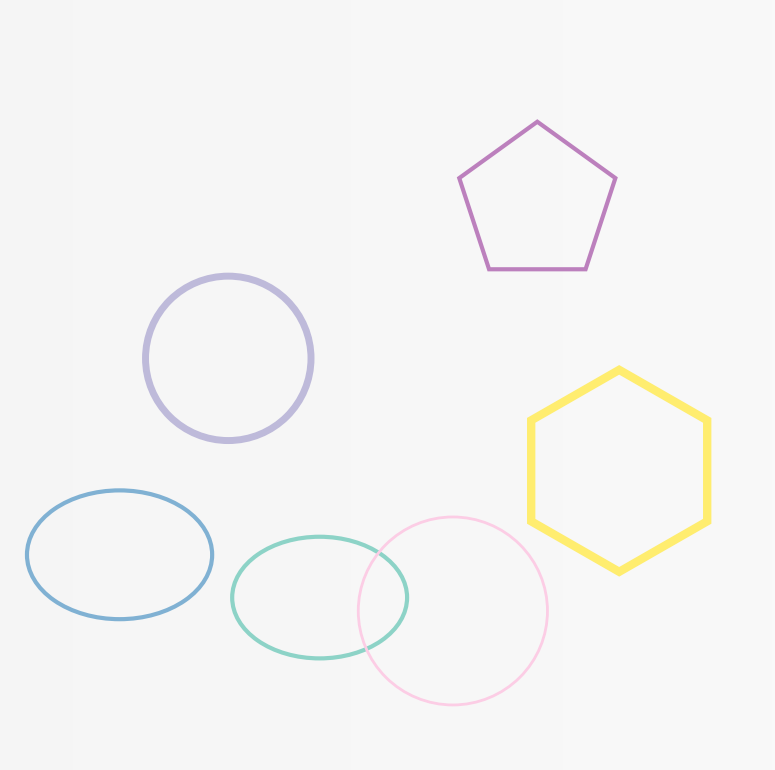[{"shape": "oval", "thickness": 1.5, "radius": 0.56, "center": [0.412, 0.224]}, {"shape": "circle", "thickness": 2.5, "radius": 0.53, "center": [0.295, 0.535]}, {"shape": "oval", "thickness": 1.5, "radius": 0.6, "center": [0.154, 0.28]}, {"shape": "circle", "thickness": 1, "radius": 0.61, "center": [0.584, 0.207]}, {"shape": "pentagon", "thickness": 1.5, "radius": 0.53, "center": [0.693, 0.736]}, {"shape": "hexagon", "thickness": 3, "radius": 0.66, "center": [0.799, 0.389]}]